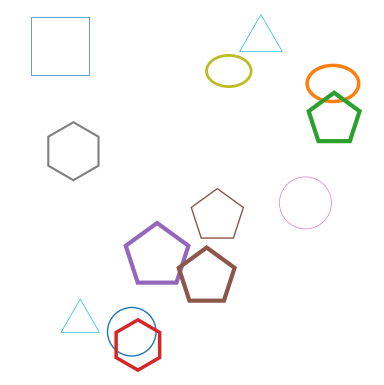[{"shape": "circle", "thickness": 1, "radius": 0.32, "center": [0.342, 0.138]}, {"shape": "square", "thickness": 0.5, "radius": 0.38, "center": [0.157, 0.88]}, {"shape": "oval", "thickness": 2.5, "radius": 0.33, "center": [0.865, 0.783]}, {"shape": "pentagon", "thickness": 3, "radius": 0.35, "center": [0.868, 0.69]}, {"shape": "hexagon", "thickness": 2.5, "radius": 0.33, "center": [0.358, 0.104]}, {"shape": "pentagon", "thickness": 3, "radius": 0.43, "center": [0.408, 0.335]}, {"shape": "pentagon", "thickness": 3, "radius": 0.38, "center": [0.537, 0.281]}, {"shape": "pentagon", "thickness": 1, "radius": 0.36, "center": [0.564, 0.439]}, {"shape": "circle", "thickness": 0.5, "radius": 0.34, "center": [0.793, 0.473]}, {"shape": "hexagon", "thickness": 1.5, "radius": 0.38, "center": [0.191, 0.607]}, {"shape": "oval", "thickness": 2, "radius": 0.29, "center": [0.594, 0.816]}, {"shape": "triangle", "thickness": 0.5, "radius": 0.32, "center": [0.678, 0.898]}, {"shape": "triangle", "thickness": 0.5, "radius": 0.29, "center": [0.208, 0.165]}]